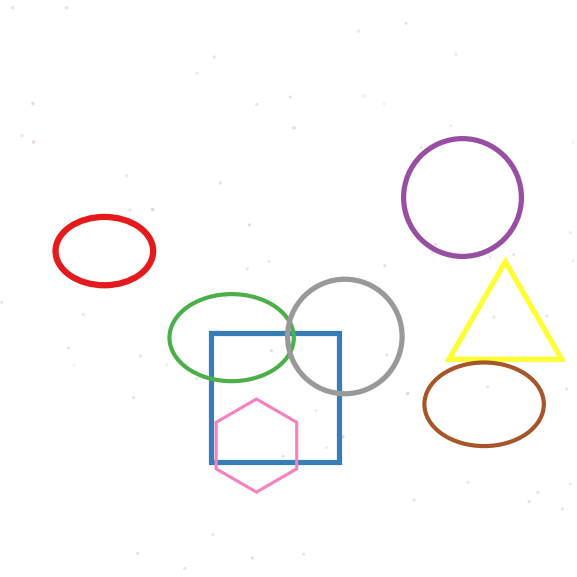[{"shape": "oval", "thickness": 3, "radius": 0.42, "center": [0.181, 0.564]}, {"shape": "square", "thickness": 2.5, "radius": 0.56, "center": [0.477, 0.311]}, {"shape": "oval", "thickness": 2, "radius": 0.54, "center": [0.401, 0.414]}, {"shape": "circle", "thickness": 2.5, "radius": 0.51, "center": [0.801, 0.657]}, {"shape": "triangle", "thickness": 2.5, "radius": 0.56, "center": [0.875, 0.433]}, {"shape": "oval", "thickness": 2, "radius": 0.52, "center": [0.838, 0.299]}, {"shape": "hexagon", "thickness": 1.5, "radius": 0.4, "center": [0.444, 0.228]}, {"shape": "circle", "thickness": 2.5, "radius": 0.5, "center": [0.597, 0.417]}]